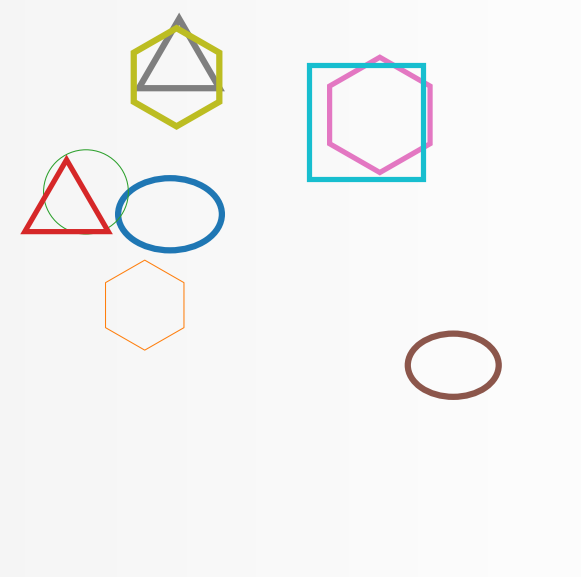[{"shape": "oval", "thickness": 3, "radius": 0.45, "center": [0.292, 0.628]}, {"shape": "hexagon", "thickness": 0.5, "radius": 0.39, "center": [0.249, 0.471]}, {"shape": "circle", "thickness": 0.5, "radius": 0.36, "center": [0.148, 0.667]}, {"shape": "triangle", "thickness": 2.5, "radius": 0.41, "center": [0.115, 0.64]}, {"shape": "oval", "thickness": 3, "radius": 0.39, "center": [0.78, 0.367]}, {"shape": "hexagon", "thickness": 2.5, "radius": 0.5, "center": [0.653, 0.8]}, {"shape": "triangle", "thickness": 3, "radius": 0.4, "center": [0.308, 0.886]}, {"shape": "hexagon", "thickness": 3, "radius": 0.43, "center": [0.304, 0.865]}, {"shape": "square", "thickness": 2.5, "radius": 0.49, "center": [0.63, 0.788]}]